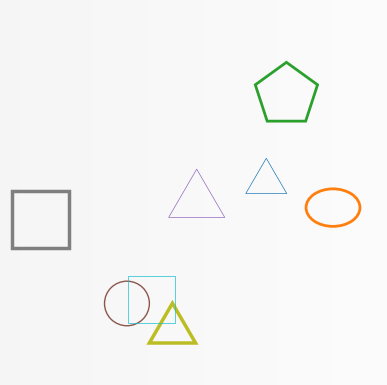[{"shape": "triangle", "thickness": 0.5, "radius": 0.31, "center": [0.687, 0.528]}, {"shape": "oval", "thickness": 2, "radius": 0.35, "center": [0.859, 0.461]}, {"shape": "pentagon", "thickness": 2, "radius": 0.42, "center": [0.739, 0.754]}, {"shape": "triangle", "thickness": 0.5, "radius": 0.42, "center": [0.508, 0.477]}, {"shape": "circle", "thickness": 1, "radius": 0.29, "center": [0.328, 0.212]}, {"shape": "square", "thickness": 2.5, "radius": 0.37, "center": [0.105, 0.43]}, {"shape": "triangle", "thickness": 2.5, "radius": 0.34, "center": [0.445, 0.144]}, {"shape": "square", "thickness": 0.5, "radius": 0.3, "center": [0.391, 0.222]}]